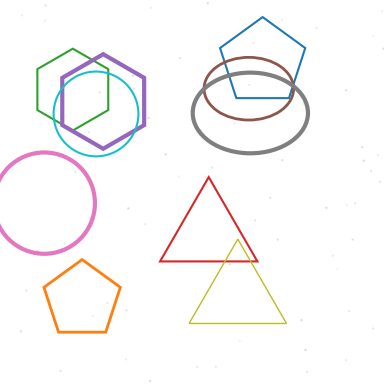[{"shape": "pentagon", "thickness": 1.5, "radius": 0.58, "center": [0.682, 0.839]}, {"shape": "pentagon", "thickness": 2, "radius": 0.52, "center": [0.213, 0.221]}, {"shape": "hexagon", "thickness": 1.5, "radius": 0.53, "center": [0.189, 0.767]}, {"shape": "triangle", "thickness": 1.5, "radius": 0.73, "center": [0.542, 0.394]}, {"shape": "hexagon", "thickness": 3, "radius": 0.61, "center": [0.268, 0.736]}, {"shape": "oval", "thickness": 2, "radius": 0.58, "center": [0.646, 0.77]}, {"shape": "circle", "thickness": 3, "radius": 0.66, "center": [0.115, 0.472]}, {"shape": "oval", "thickness": 3, "radius": 0.75, "center": [0.65, 0.707]}, {"shape": "triangle", "thickness": 1, "radius": 0.73, "center": [0.618, 0.233]}, {"shape": "circle", "thickness": 1.5, "radius": 0.55, "center": [0.249, 0.704]}]